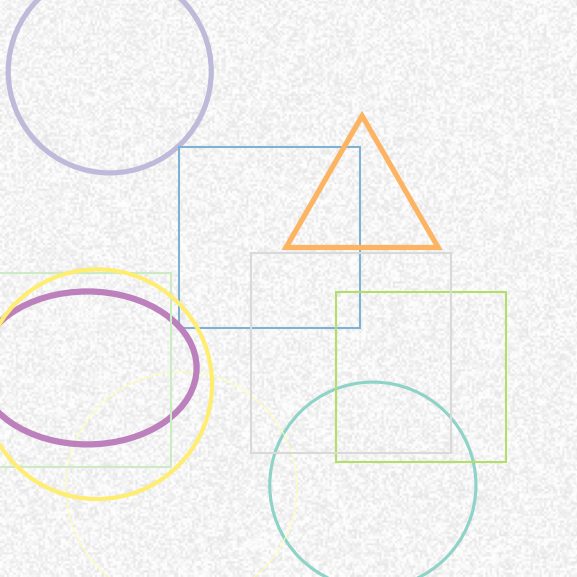[{"shape": "circle", "thickness": 1.5, "radius": 0.89, "center": [0.646, 0.159]}, {"shape": "circle", "thickness": 0.5, "radius": 1.0, "center": [0.314, 0.155]}, {"shape": "circle", "thickness": 2.5, "radius": 0.88, "center": [0.19, 0.876]}, {"shape": "square", "thickness": 1, "radius": 0.78, "center": [0.467, 0.588]}, {"shape": "triangle", "thickness": 2.5, "radius": 0.76, "center": [0.627, 0.647]}, {"shape": "square", "thickness": 1, "radius": 0.74, "center": [0.729, 0.347]}, {"shape": "square", "thickness": 1, "radius": 0.87, "center": [0.607, 0.387]}, {"shape": "oval", "thickness": 3, "radius": 0.95, "center": [0.151, 0.362]}, {"shape": "square", "thickness": 1, "radius": 0.84, "center": [0.129, 0.358]}, {"shape": "circle", "thickness": 2, "radius": 0.99, "center": [0.168, 0.334]}]